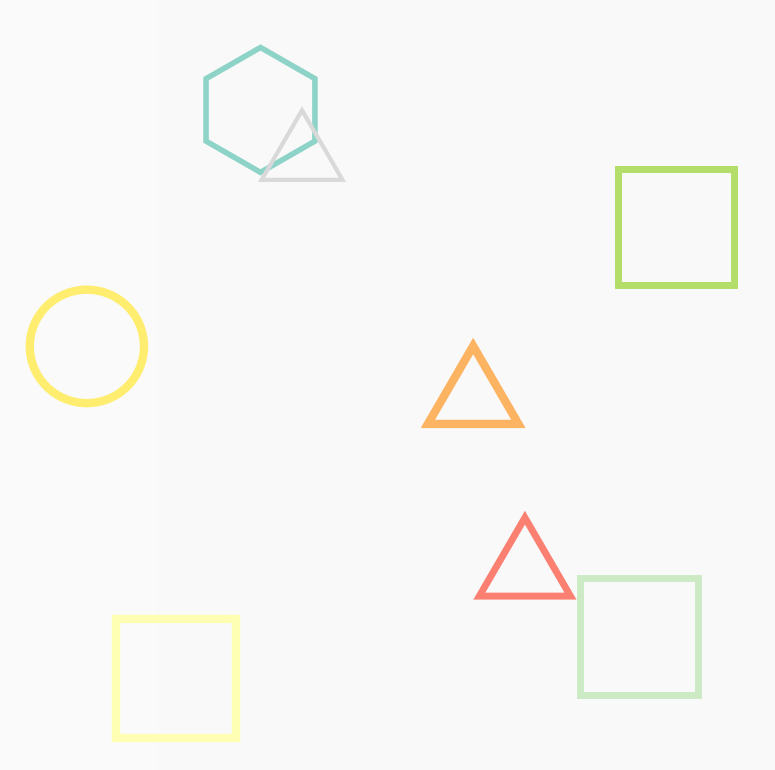[{"shape": "hexagon", "thickness": 2, "radius": 0.41, "center": [0.336, 0.857]}, {"shape": "square", "thickness": 3, "radius": 0.38, "center": [0.227, 0.119]}, {"shape": "triangle", "thickness": 2.5, "radius": 0.34, "center": [0.677, 0.26]}, {"shape": "triangle", "thickness": 3, "radius": 0.34, "center": [0.611, 0.483]}, {"shape": "square", "thickness": 2.5, "radius": 0.38, "center": [0.872, 0.705]}, {"shape": "triangle", "thickness": 1.5, "radius": 0.3, "center": [0.39, 0.797]}, {"shape": "square", "thickness": 2.5, "radius": 0.38, "center": [0.824, 0.174]}, {"shape": "circle", "thickness": 3, "radius": 0.37, "center": [0.112, 0.55]}]